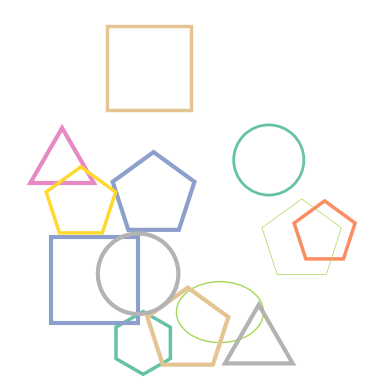[{"shape": "hexagon", "thickness": 2.5, "radius": 0.41, "center": [0.372, 0.109]}, {"shape": "circle", "thickness": 2, "radius": 0.46, "center": [0.698, 0.584]}, {"shape": "pentagon", "thickness": 2.5, "radius": 0.42, "center": [0.843, 0.395]}, {"shape": "pentagon", "thickness": 3, "radius": 0.56, "center": [0.399, 0.493]}, {"shape": "square", "thickness": 3, "radius": 0.56, "center": [0.246, 0.272]}, {"shape": "triangle", "thickness": 3, "radius": 0.48, "center": [0.161, 0.572]}, {"shape": "oval", "thickness": 1, "radius": 0.57, "center": [0.571, 0.189]}, {"shape": "pentagon", "thickness": 0.5, "radius": 0.54, "center": [0.784, 0.375]}, {"shape": "pentagon", "thickness": 2.5, "radius": 0.47, "center": [0.21, 0.472]}, {"shape": "square", "thickness": 2.5, "radius": 0.55, "center": [0.386, 0.823]}, {"shape": "pentagon", "thickness": 3, "radius": 0.55, "center": [0.488, 0.142]}, {"shape": "circle", "thickness": 3, "radius": 0.52, "center": [0.359, 0.289]}, {"shape": "triangle", "thickness": 3, "radius": 0.51, "center": [0.672, 0.107]}]